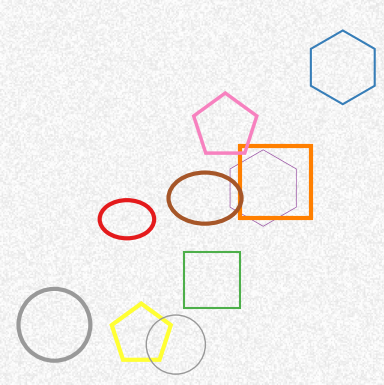[{"shape": "oval", "thickness": 3, "radius": 0.35, "center": [0.33, 0.431]}, {"shape": "hexagon", "thickness": 1.5, "radius": 0.48, "center": [0.89, 0.825]}, {"shape": "square", "thickness": 1.5, "radius": 0.37, "center": [0.55, 0.274]}, {"shape": "hexagon", "thickness": 0.5, "radius": 0.5, "center": [0.684, 0.512]}, {"shape": "square", "thickness": 3, "radius": 0.46, "center": [0.715, 0.527]}, {"shape": "pentagon", "thickness": 3, "radius": 0.4, "center": [0.367, 0.131]}, {"shape": "oval", "thickness": 3, "radius": 0.47, "center": [0.533, 0.485]}, {"shape": "pentagon", "thickness": 2.5, "radius": 0.43, "center": [0.585, 0.672]}, {"shape": "circle", "thickness": 3, "radius": 0.47, "center": [0.141, 0.156]}, {"shape": "circle", "thickness": 1, "radius": 0.38, "center": [0.457, 0.105]}]